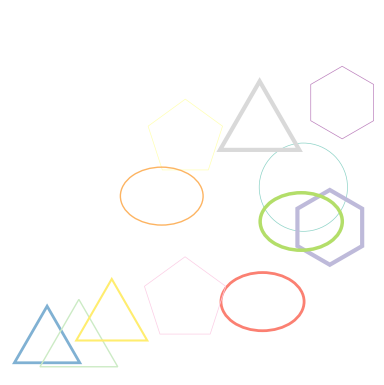[{"shape": "circle", "thickness": 0.5, "radius": 0.57, "center": [0.788, 0.514]}, {"shape": "pentagon", "thickness": 0.5, "radius": 0.51, "center": [0.481, 0.641]}, {"shape": "hexagon", "thickness": 3, "radius": 0.49, "center": [0.857, 0.409]}, {"shape": "oval", "thickness": 2, "radius": 0.54, "center": [0.682, 0.217]}, {"shape": "triangle", "thickness": 2, "radius": 0.49, "center": [0.122, 0.107]}, {"shape": "oval", "thickness": 1, "radius": 0.54, "center": [0.42, 0.491]}, {"shape": "oval", "thickness": 2.5, "radius": 0.53, "center": [0.782, 0.425]}, {"shape": "pentagon", "thickness": 0.5, "radius": 0.55, "center": [0.481, 0.222]}, {"shape": "triangle", "thickness": 3, "radius": 0.59, "center": [0.674, 0.67]}, {"shape": "hexagon", "thickness": 0.5, "radius": 0.47, "center": [0.889, 0.734]}, {"shape": "triangle", "thickness": 1, "radius": 0.58, "center": [0.205, 0.106]}, {"shape": "triangle", "thickness": 1.5, "radius": 0.53, "center": [0.29, 0.169]}]